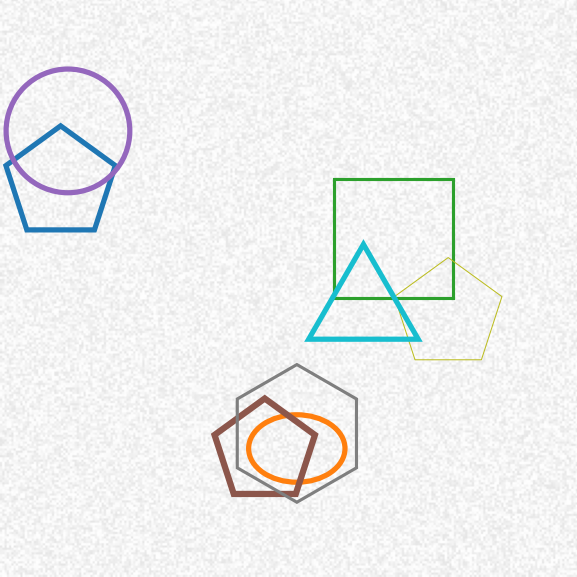[{"shape": "pentagon", "thickness": 2.5, "radius": 0.5, "center": [0.105, 0.682]}, {"shape": "oval", "thickness": 2.5, "radius": 0.42, "center": [0.514, 0.223]}, {"shape": "square", "thickness": 1.5, "radius": 0.51, "center": [0.681, 0.586]}, {"shape": "circle", "thickness": 2.5, "radius": 0.54, "center": [0.118, 0.772]}, {"shape": "pentagon", "thickness": 3, "radius": 0.46, "center": [0.458, 0.218]}, {"shape": "hexagon", "thickness": 1.5, "radius": 0.6, "center": [0.514, 0.249]}, {"shape": "pentagon", "thickness": 0.5, "radius": 0.49, "center": [0.776, 0.455]}, {"shape": "triangle", "thickness": 2.5, "radius": 0.55, "center": [0.629, 0.467]}]